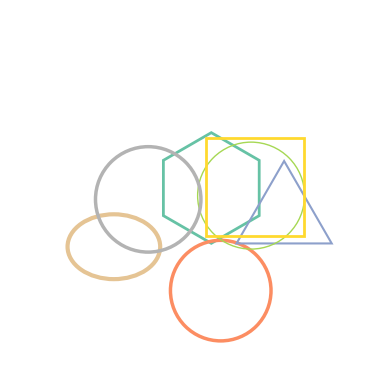[{"shape": "hexagon", "thickness": 2, "radius": 0.72, "center": [0.549, 0.512]}, {"shape": "circle", "thickness": 2.5, "radius": 0.65, "center": [0.573, 0.245]}, {"shape": "triangle", "thickness": 1.5, "radius": 0.71, "center": [0.738, 0.439]}, {"shape": "circle", "thickness": 1, "radius": 0.69, "center": [0.652, 0.492]}, {"shape": "square", "thickness": 2, "radius": 0.64, "center": [0.662, 0.514]}, {"shape": "oval", "thickness": 3, "radius": 0.6, "center": [0.296, 0.359]}, {"shape": "circle", "thickness": 2.5, "radius": 0.68, "center": [0.385, 0.482]}]